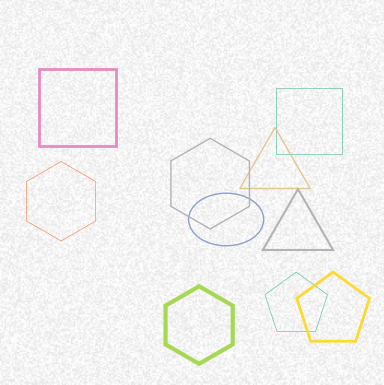[{"shape": "square", "thickness": 0.5, "radius": 0.43, "center": [0.803, 0.686]}, {"shape": "pentagon", "thickness": 0.5, "radius": 0.43, "center": [0.769, 0.208]}, {"shape": "hexagon", "thickness": 0.5, "radius": 0.52, "center": [0.159, 0.477]}, {"shape": "oval", "thickness": 1, "radius": 0.49, "center": [0.587, 0.43]}, {"shape": "square", "thickness": 2, "radius": 0.5, "center": [0.201, 0.72]}, {"shape": "hexagon", "thickness": 3, "radius": 0.5, "center": [0.517, 0.156]}, {"shape": "pentagon", "thickness": 2, "radius": 0.5, "center": [0.865, 0.194]}, {"shape": "triangle", "thickness": 1, "radius": 0.53, "center": [0.714, 0.563]}, {"shape": "hexagon", "thickness": 1, "radius": 0.59, "center": [0.546, 0.523]}, {"shape": "triangle", "thickness": 1.5, "radius": 0.53, "center": [0.774, 0.403]}]